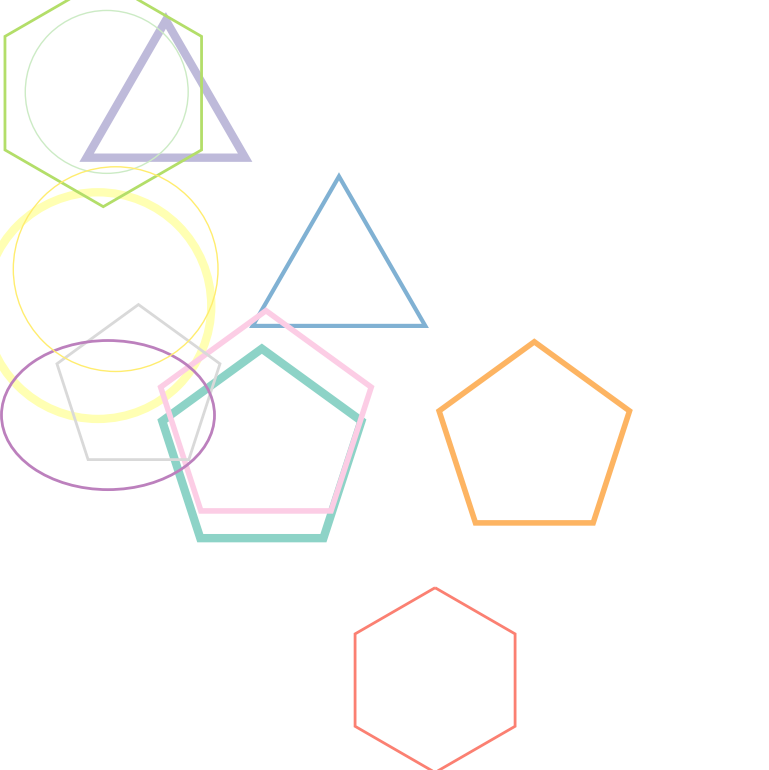[{"shape": "pentagon", "thickness": 3, "radius": 0.68, "center": [0.34, 0.411]}, {"shape": "circle", "thickness": 3, "radius": 0.74, "center": [0.127, 0.603]}, {"shape": "triangle", "thickness": 3, "radius": 0.59, "center": [0.215, 0.855]}, {"shape": "hexagon", "thickness": 1, "radius": 0.6, "center": [0.565, 0.117]}, {"shape": "triangle", "thickness": 1.5, "radius": 0.65, "center": [0.44, 0.641]}, {"shape": "pentagon", "thickness": 2, "radius": 0.65, "center": [0.694, 0.426]}, {"shape": "hexagon", "thickness": 1, "radius": 0.74, "center": [0.134, 0.879]}, {"shape": "pentagon", "thickness": 2, "radius": 0.72, "center": [0.345, 0.453]}, {"shape": "pentagon", "thickness": 1, "radius": 0.56, "center": [0.18, 0.493]}, {"shape": "oval", "thickness": 1, "radius": 0.69, "center": [0.14, 0.461]}, {"shape": "circle", "thickness": 0.5, "radius": 0.53, "center": [0.139, 0.881]}, {"shape": "circle", "thickness": 0.5, "radius": 0.66, "center": [0.15, 0.65]}]